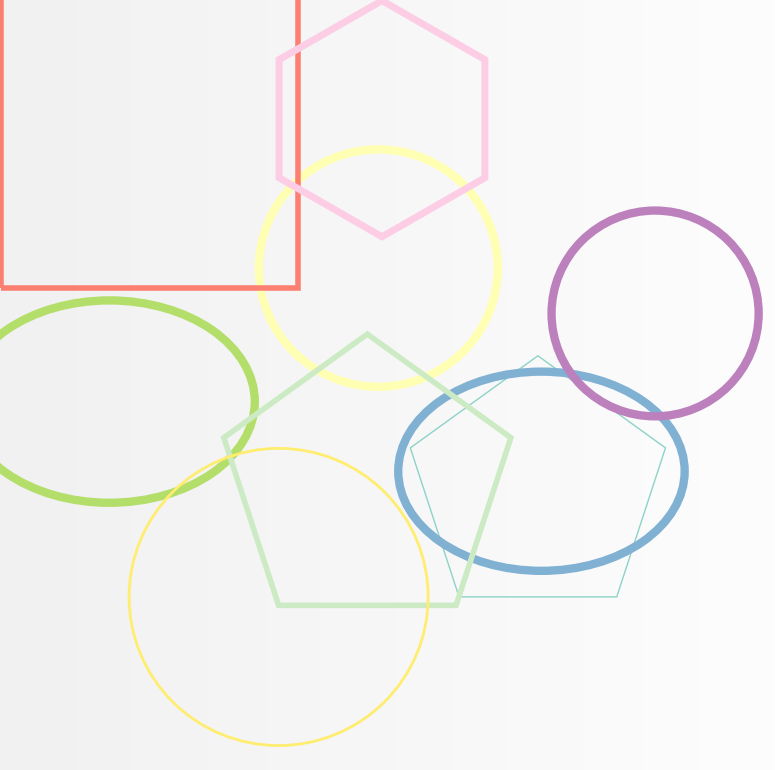[{"shape": "pentagon", "thickness": 0.5, "radius": 0.87, "center": [0.694, 0.365]}, {"shape": "circle", "thickness": 3, "radius": 0.77, "center": [0.488, 0.652]}, {"shape": "square", "thickness": 2, "radius": 0.96, "center": [0.193, 0.817]}, {"shape": "oval", "thickness": 3, "radius": 0.92, "center": [0.699, 0.388]}, {"shape": "oval", "thickness": 3, "radius": 0.94, "center": [0.141, 0.478]}, {"shape": "hexagon", "thickness": 2.5, "radius": 0.77, "center": [0.493, 0.846]}, {"shape": "circle", "thickness": 3, "radius": 0.67, "center": [0.845, 0.593]}, {"shape": "pentagon", "thickness": 2, "radius": 0.97, "center": [0.474, 0.371]}, {"shape": "circle", "thickness": 1, "radius": 0.96, "center": [0.359, 0.225]}]